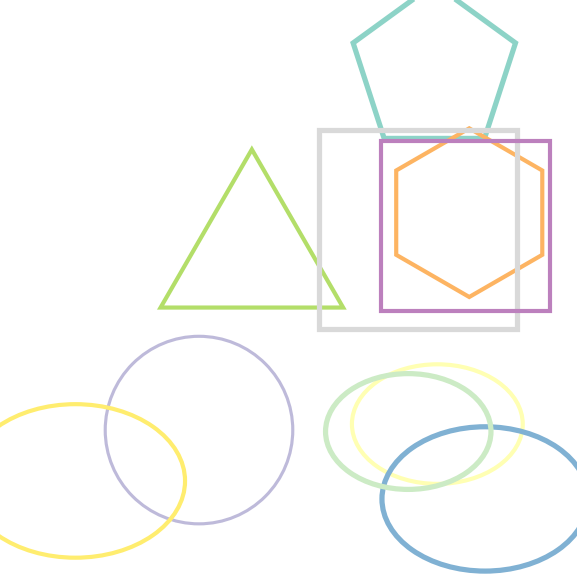[{"shape": "pentagon", "thickness": 2.5, "radius": 0.74, "center": [0.752, 0.879]}, {"shape": "oval", "thickness": 2, "radius": 0.74, "center": [0.757, 0.265]}, {"shape": "circle", "thickness": 1.5, "radius": 0.81, "center": [0.345, 0.254]}, {"shape": "oval", "thickness": 2.5, "radius": 0.89, "center": [0.84, 0.135]}, {"shape": "hexagon", "thickness": 2, "radius": 0.73, "center": [0.813, 0.631]}, {"shape": "triangle", "thickness": 2, "radius": 0.91, "center": [0.436, 0.558]}, {"shape": "square", "thickness": 2.5, "radius": 0.86, "center": [0.724, 0.602]}, {"shape": "square", "thickness": 2, "radius": 0.73, "center": [0.806, 0.608]}, {"shape": "oval", "thickness": 2.5, "radius": 0.72, "center": [0.707, 0.252]}, {"shape": "oval", "thickness": 2, "radius": 0.95, "center": [0.131, 0.166]}]